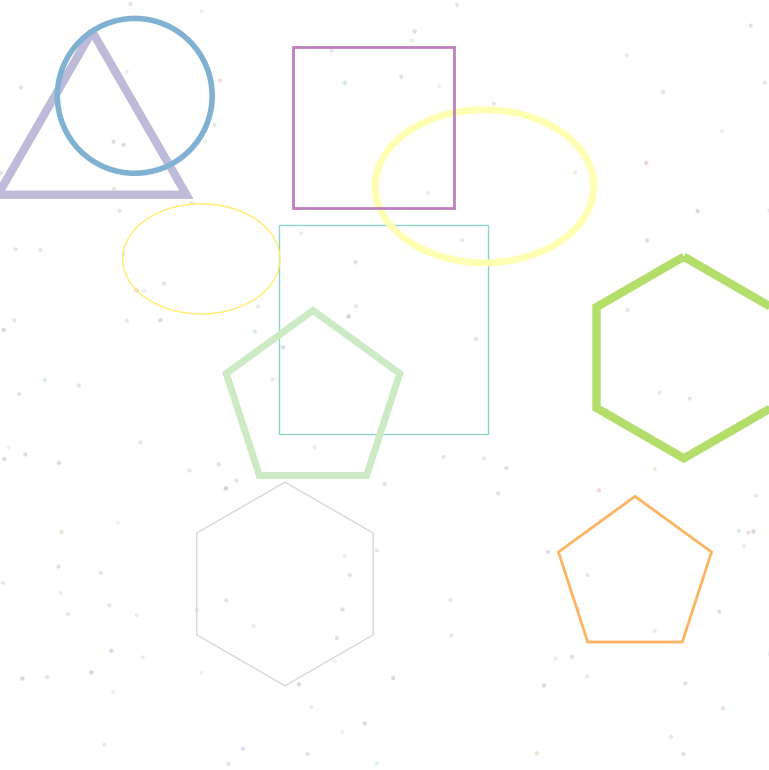[{"shape": "square", "thickness": 0.5, "radius": 0.68, "center": [0.498, 0.572]}, {"shape": "oval", "thickness": 2.5, "radius": 0.71, "center": [0.629, 0.758]}, {"shape": "triangle", "thickness": 3, "radius": 0.71, "center": [0.12, 0.818]}, {"shape": "circle", "thickness": 2, "radius": 0.5, "center": [0.175, 0.876]}, {"shape": "pentagon", "thickness": 1, "radius": 0.52, "center": [0.825, 0.251]}, {"shape": "hexagon", "thickness": 3, "radius": 0.65, "center": [0.888, 0.536]}, {"shape": "hexagon", "thickness": 0.5, "radius": 0.66, "center": [0.37, 0.242]}, {"shape": "square", "thickness": 1, "radius": 0.52, "center": [0.486, 0.835]}, {"shape": "pentagon", "thickness": 2.5, "radius": 0.59, "center": [0.407, 0.478]}, {"shape": "oval", "thickness": 0.5, "radius": 0.51, "center": [0.261, 0.664]}]